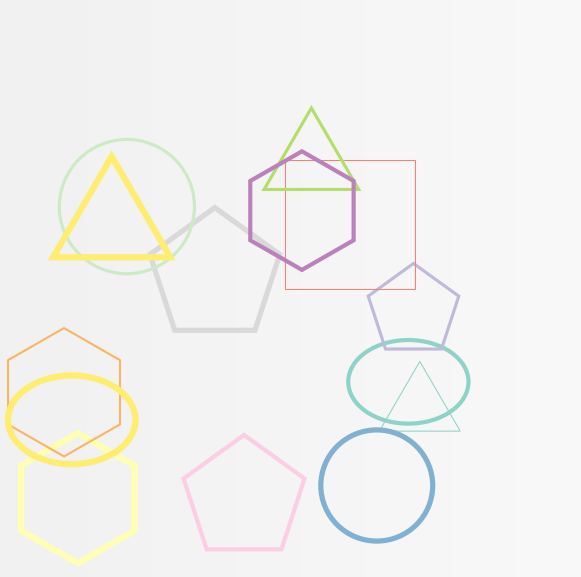[{"shape": "triangle", "thickness": 0.5, "radius": 0.4, "center": [0.722, 0.293]}, {"shape": "oval", "thickness": 2, "radius": 0.52, "center": [0.703, 0.338]}, {"shape": "hexagon", "thickness": 3, "radius": 0.56, "center": [0.134, 0.137]}, {"shape": "pentagon", "thickness": 1.5, "radius": 0.41, "center": [0.711, 0.461]}, {"shape": "square", "thickness": 0.5, "radius": 0.56, "center": [0.603, 0.61]}, {"shape": "circle", "thickness": 2.5, "radius": 0.48, "center": [0.648, 0.158]}, {"shape": "hexagon", "thickness": 1, "radius": 0.56, "center": [0.11, 0.32]}, {"shape": "triangle", "thickness": 1.5, "radius": 0.47, "center": [0.536, 0.718]}, {"shape": "pentagon", "thickness": 2, "radius": 0.55, "center": [0.42, 0.137]}, {"shape": "pentagon", "thickness": 2.5, "radius": 0.59, "center": [0.37, 0.522]}, {"shape": "hexagon", "thickness": 2, "radius": 0.51, "center": [0.519, 0.634]}, {"shape": "circle", "thickness": 1.5, "radius": 0.58, "center": [0.218, 0.641]}, {"shape": "triangle", "thickness": 3, "radius": 0.58, "center": [0.192, 0.612]}, {"shape": "oval", "thickness": 3, "radius": 0.55, "center": [0.123, 0.272]}]